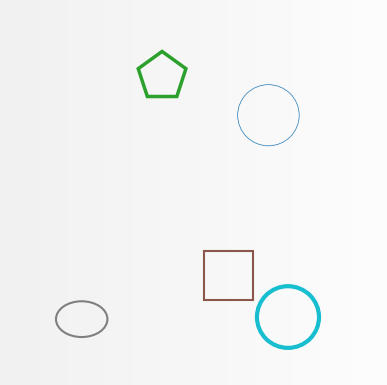[{"shape": "circle", "thickness": 0.5, "radius": 0.4, "center": [0.693, 0.701]}, {"shape": "pentagon", "thickness": 2.5, "radius": 0.32, "center": [0.418, 0.802]}, {"shape": "square", "thickness": 1.5, "radius": 0.32, "center": [0.589, 0.284]}, {"shape": "oval", "thickness": 1.5, "radius": 0.33, "center": [0.211, 0.171]}, {"shape": "circle", "thickness": 3, "radius": 0.4, "center": [0.743, 0.177]}]